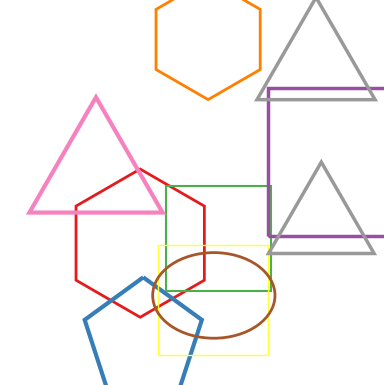[{"shape": "hexagon", "thickness": 2, "radius": 0.96, "center": [0.364, 0.368]}, {"shape": "pentagon", "thickness": 3, "radius": 0.8, "center": [0.372, 0.12]}, {"shape": "square", "thickness": 1.5, "radius": 0.68, "center": [0.568, 0.381]}, {"shape": "square", "thickness": 2.5, "radius": 0.96, "center": [0.888, 0.579]}, {"shape": "hexagon", "thickness": 2, "radius": 0.78, "center": [0.541, 0.898]}, {"shape": "square", "thickness": 1, "radius": 0.71, "center": [0.554, 0.222]}, {"shape": "oval", "thickness": 2, "radius": 0.79, "center": [0.555, 0.233]}, {"shape": "triangle", "thickness": 3, "radius": 1.0, "center": [0.249, 0.548]}, {"shape": "triangle", "thickness": 2.5, "radius": 0.79, "center": [0.835, 0.421]}, {"shape": "triangle", "thickness": 2.5, "radius": 0.89, "center": [0.821, 0.83]}]